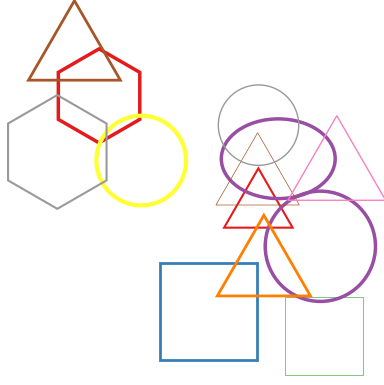[{"shape": "triangle", "thickness": 1.5, "radius": 0.51, "center": [0.671, 0.46]}, {"shape": "hexagon", "thickness": 2.5, "radius": 0.61, "center": [0.257, 0.751]}, {"shape": "square", "thickness": 2, "radius": 0.63, "center": [0.541, 0.191]}, {"shape": "square", "thickness": 0.5, "radius": 0.51, "center": [0.842, 0.128]}, {"shape": "oval", "thickness": 2.5, "radius": 0.74, "center": [0.723, 0.588]}, {"shape": "circle", "thickness": 2.5, "radius": 0.72, "center": [0.832, 0.36]}, {"shape": "triangle", "thickness": 2, "radius": 0.7, "center": [0.685, 0.301]}, {"shape": "circle", "thickness": 3, "radius": 0.58, "center": [0.367, 0.583]}, {"shape": "triangle", "thickness": 0.5, "radius": 0.63, "center": [0.669, 0.53]}, {"shape": "triangle", "thickness": 2, "radius": 0.69, "center": [0.193, 0.861]}, {"shape": "triangle", "thickness": 1, "radius": 0.73, "center": [0.875, 0.553]}, {"shape": "circle", "thickness": 1, "radius": 0.52, "center": [0.671, 0.675]}, {"shape": "hexagon", "thickness": 1.5, "radius": 0.74, "center": [0.149, 0.605]}]